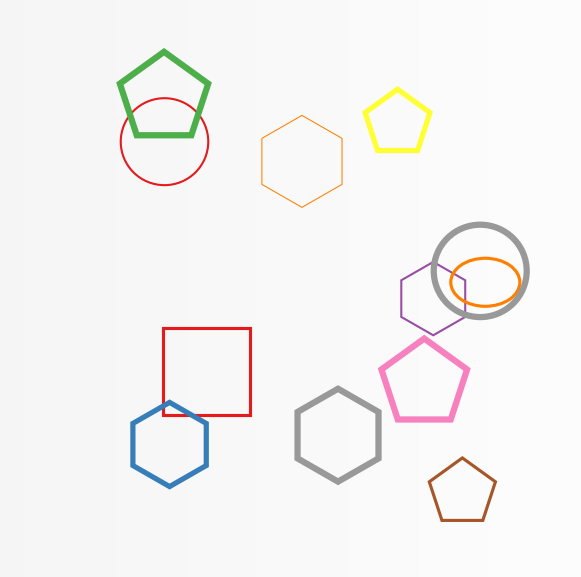[{"shape": "square", "thickness": 1.5, "radius": 0.37, "center": [0.356, 0.356]}, {"shape": "circle", "thickness": 1, "radius": 0.38, "center": [0.283, 0.754]}, {"shape": "hexagon", "thickness": 2.5, "radius": 0.36, "center": [0.292, 0.229]}, {"shape": "pentagon", "thickness": 3, "radius": 0.4, "center": [0.282, 0.83]}, {"shape": "hexagon", "thickness": 1, "radius": 0.32, "center": [0.745, 0.482]}, {"shape": "hexagon", "thickness": 0.5, "radius": 0.4, "center": [0.519, 0.72]}, {"shape": "oval", "thickness": 1.5, "radius": 0.3, "center": [0.835, 0.51]}, {"shape": "pentagon", "thickness": 2.5, "radius": 0.29, "center": [0.684, 0.786]}, {"shape": "pentagon", "thickness": 1.5, "radius": 0.3, "center": [0.795, 0.146]}, {"shape": "pentagon", "thickness": 3, "radius": 0.39, "center": [0.73, 0.335]}, {"shape": "circle", "thickness": 3, "radius": 0.4, "center": [0.826, 0.53]}, {"shape": "hexagon", "thickness": 3, "radius": 0.4, "center": [0.582, 0.246]}]